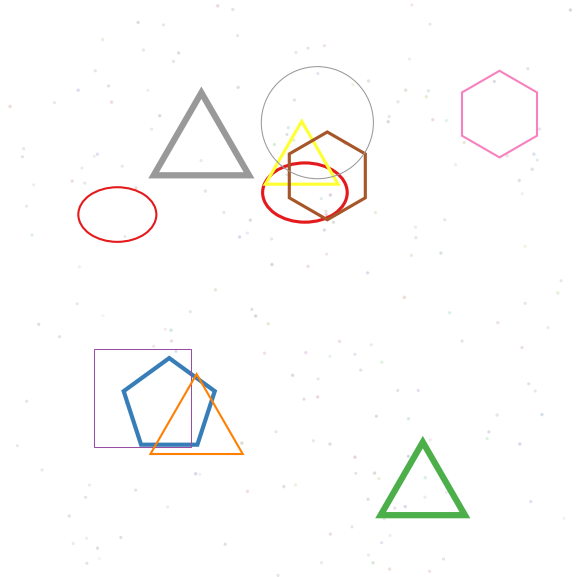[{"shape": "oval", "thickness": 1.5, "radius": 0.37, "center": [0.528, 0.666]}, {"shape": "oval", "thickness": 1, "radius": 0.34, "center": [0.203, 0.628]}, {"shape": "pentagon", "thickness": 2, "radius": 0.41, "center": [0.293, 0.296]}, {"shape": "triangle", "thickness": 3, "radius": 0.42, "center": [0.732, 0.149]}, {"shape": "square", "thickness": 0.5, "radius": 0.42, "center": [0.247, 0.31]}, {"shape": "triangle", "thickness": 1, "radius": 0.46, "center": [0.34, 0.259]}, {"shape": "triangle", "thickness": 1.5, "radius": 0.36, "center": [0.522, 0.717]}, {"shape": "hexagon", "thickness": 1.5, "radius": 0.38, "center": [0.567, 0.695]}, {"shape": "hexagon", "thickness": 1, "radius": 0.37, "center": [0.865, 0.802]}, {"shape": "triangle", "thickness": 3, "radius": 0.48, "center": [0.349, 0.743]}, {"shape": "circle", "thickness": 0.5, "radius": 0.49, "center": [0.55, 0.787]}]